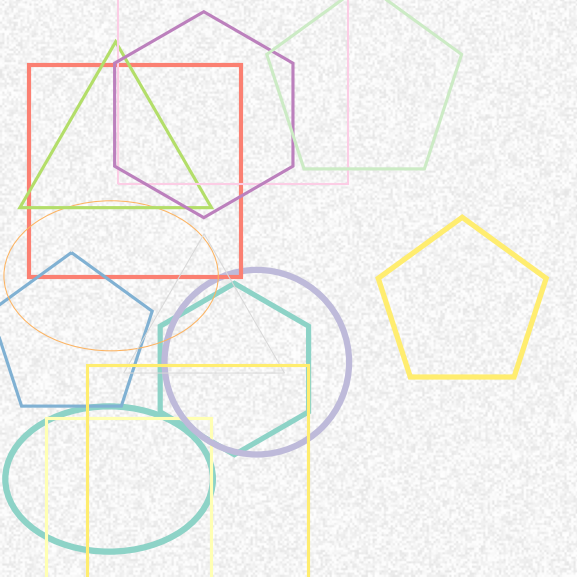[{"shape": "oval", "thickness": 3, "radius": 0.9, "center": [0.189, 0.17]}, {"shape": "hexagon", "thickness": 2.5, "radius": 0.74, "center": [0.406, 0.36]}, {"shape": "square", "thickness": 1.5, "radius": 0.71, "center": [0.222, 0.133]}, {"shape": "circle", "thickness": 3, "radius": 0.8, "center": [0.445, 0.372]}, {"shape": "square", "thickness": 2, "radius": 0.92, "center": [0.234, 0.702]}, {"shape": "pentagon", "thickness": 1.5, "radius": 0.73, "center": [0.124, 0.415]}, {"shape": "oval", "thickness": 0.5, "radius": 0.93, "center": [0.192, 0.522]}, {"shape": "triangle", "thickness": 1.5, "radius": 0.96, "center": [0.2, 0.735]}, {"shape": "square", "thickness": 1, "radius": 1.0, "center": [0.404, 0.881]}, {"shape": "triangle", "thickness": 0.5, "radius": 0.8, "center": [0.353, 0.434]}, {"shape": "hexagon", "thickness": 1.5, "radius": 0.89, "center": [0.353, 0.801]}, {"shape": "pentagon", "thickness": 1.5, "radius": 0.89, "center": [0.631, 0.85]}, {"shape": "pentagon", "thickness": 2.5, "radius": 0.76, "center": [0.8, 0.47]}, {"shape": "square", "thickness": 1.5, "radius": 0.95, "center": [0.342, 0.176]}]